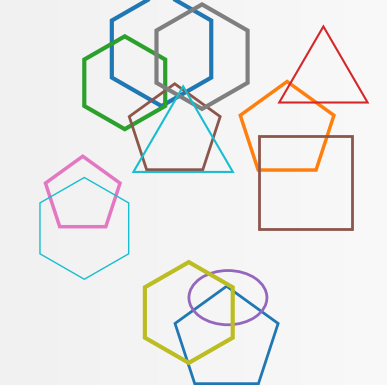[{"shape": "pentagon", "thickness": 2, "radius": 0.7, "center": [0.585, 0.117]}, {"shape": "hexagon", "thickness": 3, "radius": 0.74, "center": [0.417, 0.873]}, {"shape": "pentagon", "thickness": 2.5, "radius": 0.64, "center": [0.741, 0.661]}, {"shape": "hexagon", "thickness": 3, "radius": 0.6, "center": [0.322, 0.785]}, {"shape": "triangle", "thickness": 1.5, "radius": 0.66, "center": [0.835, 0.8]}, {"shape": "oval", "thickness": 2, "radius": 0.5, "center": [0.588, 0.227]}, {"shape": "pentagon", "thickness": 2, "radius": 0.62, "center": [0.451, 0.659]}, {"shape": "square", "thickness": 2, "radius": 0.6, "center": [0.788, 0.526]}, {"shape": "pentagon", "thickness": 2.5, "radius": 0.51, "center": [0.214, 0.493]}, {"shape": "hexagon", "thickness": 3, "radius": 0.68, "center": [0.521, 0.853]}, {"shape": "hexagon", "thickness": 3, "radius": 0.65, "center": [0.487, 0.188]}, {"shape": "triangle", "thickness": 1.5, "radius": 0.74, "center": [0.473, 0.627]}, {"shape": "hexagon", "thickness": 1, "radius": 0.66, "center": [0.218, 0.407]}]